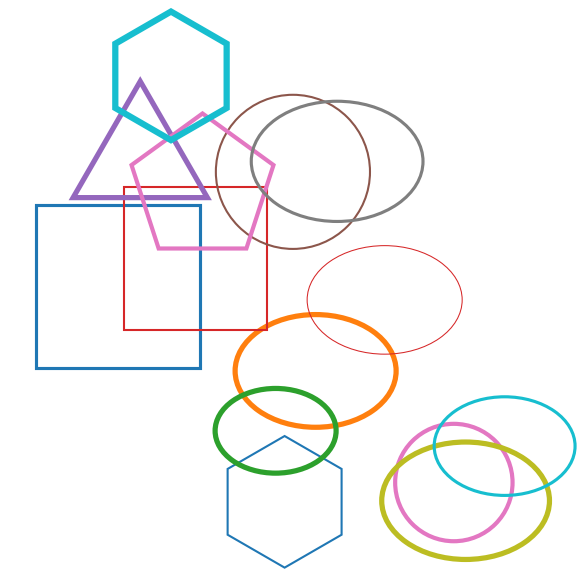[{"shape": "square", "thickness": 1.5, "radius": 0.71, "center": [0.204, 0.503]}, {"shape": "hexagon", "thickness": 1, "radius": 0.57, "center": [0.493, 0.13]}, {"shape": "oval", "thickness": 2.5, "radius": 0.7, "center": [0.547, 0.357]}, {"shape": "oval", "thickness": 2.5, "radius": 0.52, "center": [0.477, 0.253]}, {"shape": "square", "thickness": 1, "radius": 0.62, "center": [0.339, 0.552]}, {"shape": "oval", "thickness": 0.5, "radius": 0.67, "center": [0.666, 0.48]}, {"shape": "triangle", "thickness": 2.5, "radius": 0.67, "center": [0.243, 0.724]}, {"shape": "circle", "thickness": 1, "radius": 0.67, "center": [0.507, 0.702]}, {"shape": "pentagon", "thickness": 2, "radius": 0.65, "center": [0.351, 0.673]}, {"shape": "circle", "thickness": 2, "radius": 0.51, "center": [0.786, 0.164]}, {"shape": "oval", "thickness": 1.5, "radius": 0.74, "center": [0.584, 0.72]}, {"shape": "oval", "thickness": 2.5, "radius": 0.73, "center": [0.806, 0.132]}, {"shape": "oval", "thickness": 1.5, "radius": 0.61, "center": [0.874, 0.227]}, {"shape": "hexagon", "thickness": 3, "radius": 0.56, "center": [0.296, 0.868]}]